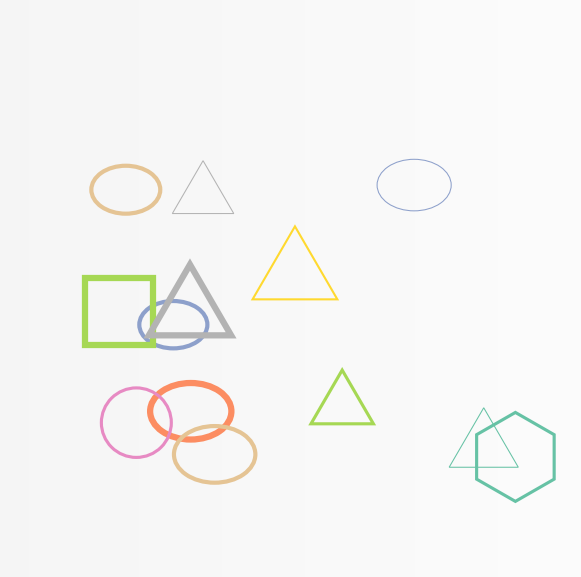[{"shape": "hexagon", "thickness": 1.5, "radius": 0.39, "center": [0.887, 0.208]}, {"shape": "triangle", "thickness": 0.5, "radius": 0.34, "center": [0.832, 0.224]}, {"shape": "oval", "thickness": 3, "radius": 0.35, "center": [0.328, 0.287]}, {"shape": "oval", "thickness": 0.5, "radius": 0.32, "center": [0.713, 0.679]}, {"shape": "oval", "thickness": 2, "radius": 0.29, "center": [0.298, 0.437]}, {"shape": "circle", "thickness": 1.5, "radius": 0.3, "center": [0.235, 0.267]}, {"shape": "triangle", "thickness": 1.5, "radius": 0.31, "center": [0.589, 0.296]}, {"shape": "square", "thickness": 3, "radius": 0.29, "center": [0.205, 0.46]}, {"shape": "triangle", "thickness": 1, "radius": 0.42, "center": [0.507, 0.523]}, {"shape": "oval", "thickness": 2, "radius": 0.35, "center": [0.369, 0.212]}, {"shape": "oval", "thickness": 2, "radius": 0.3, "center": [0.216, 0.671]}, {"shape": "triangle", "thickness": 0.5, "radius": 0.31, "center": [0.349, 0.66]}, {"shape": "triangle", "thickness": 3, "radius": 0.41, "center": [0.327, 0.459]}]